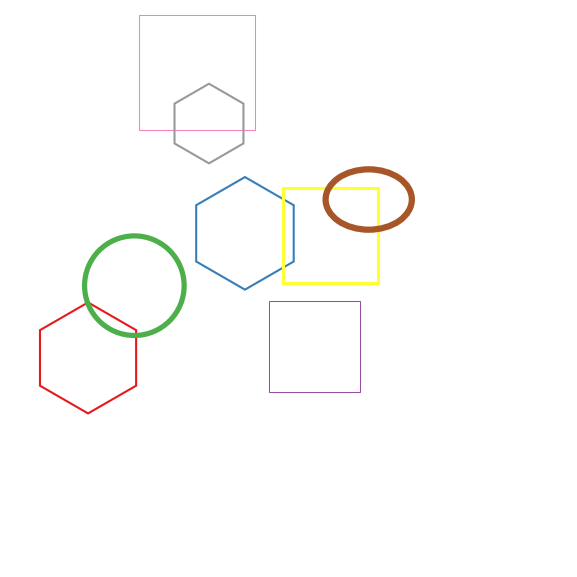[{"shape": "hexagon", "thickness": 1, "radius": 0.48, "center": [0.152, 0.379]}, {"shape": "hexagon", "thickness": 1, "radius": 0.49, "center": [0.424, 0.595]}, {"shape": "circle", "thickness": 2.5, "radius": 0.43, "center": [0.233, 0.504]}, {"shape": "square", "thickness": 0.5, "radius": 0.4, "center": [0.545, 0.399]}, {"shape": "square", "thickness": 1.5, "radius": 0.41, "center": [0.572, 0.591]}, {"shape": "oval", "thickness": 3, "radius": 0.37, "center": [0.638, 0.654]}, {"shape": "square", "thickness": 0.5, "radius": 0.5, "center": [0.341, 0.874]}, {"shape": "hexagon", "thickness": 1, "radius": 0.34, "center": [0.362, 0.785]}]